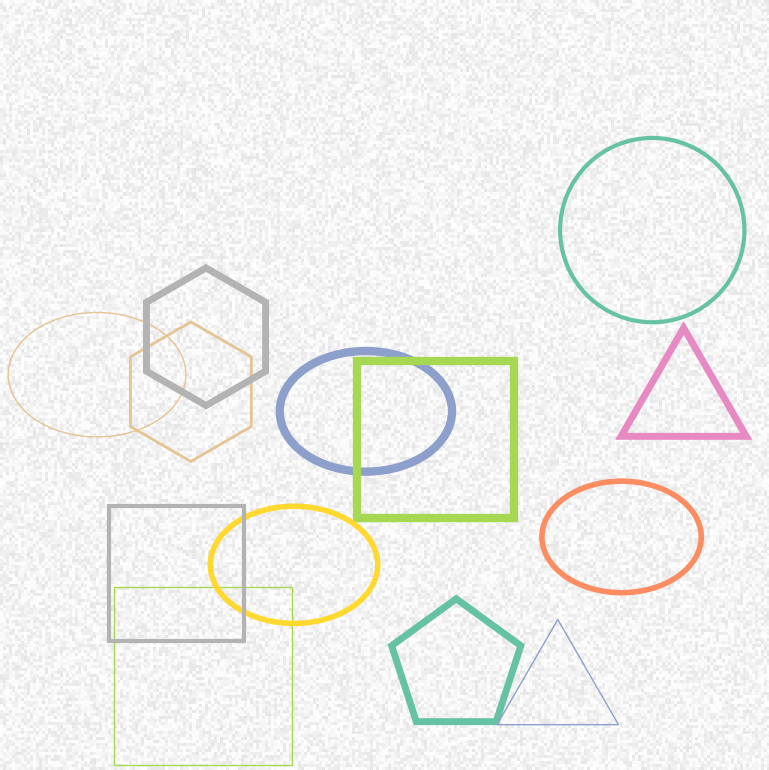[{"shape": "pentagon", "thickness": 2.5, "radius": 0.44, "center": [0.593, 0.134]}, {"shape": "circle", "thickness": 1.5, "radius": 0.6, "center": [0.847, 0.701]}, {"shape": "oval", "thickness": 2, "radius": 0.52, "center": [0.807, 0.303]}, {"shape": "triangle", "thickness": 0.5, "radius": 0.46, "center": [0.724, 0.104]}, {"shape": "oval", "thickness": 3, "radius": 0.56, "center": [0.475, 0.466]}, {"shape": "triangle", "thickness": 2.5, "radius": 0.47, "center": [0.888, 0.48]}, {"shape": "square", "thickness": 3, "radius": 0.51, "center": [0.565, 0.429]}, {"shape": "square", "thickness": 0.5, "radius": 0.58, "center": [0.263, 0.122]}, {"shape": "oval", "thickness": 2, "radius": 0.54, "center": [0.382, 0.266]}, {"shape": "oval", "thickness": 0.5, "radius": 0.58, "center": [0.126, 0.513]}, {"shape": "hexagon", "thickness": 1, "radius": 0.45, "center": [0.248, 0.491]}, {"shape": "square", "thickness": 1.5, "radius": 0.44, "center": [0.23, 0.255]}, {"shape": "hexagon", "thickness": 2.5, "radius": 0.45, "center": [0.268, 0.563]}]